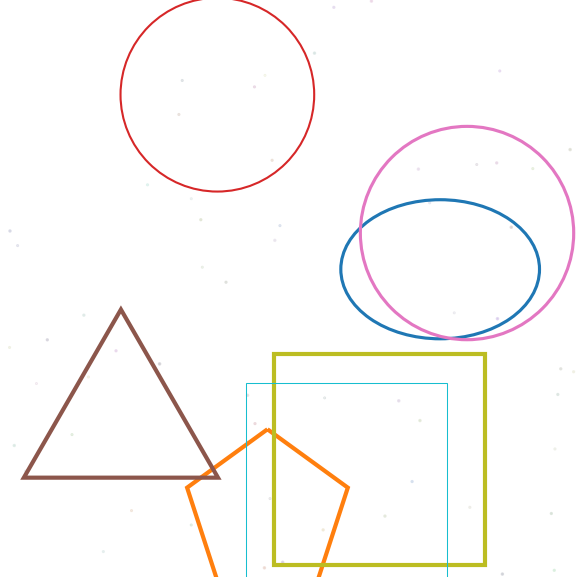[{"shape": "oval", "thickness": 1.5, "radius": 0.86, "center": [0.762, 0.533]}, {"shape": "pentagon", "thickness": 2, "radius": 0.73, "center": [0.463, 0.109]}, {"shape": "circle", "thickness": 1, "radius": 0.84, "center": [0.376, 0.835]}, {"shape": "triangle", "thickness": 2, "radius": 0.97, "center": [0.209, 0.269]}, {"shape": "circle", "thickness": 1.5, "radius": 0.92, "center": [0.809, 0.596]}, {"shape": "square", "thickness": 2, "radius": 0.91, "center": [0.657, 0.204]}, {"shape": "square", "thickness": 0.5, "radius": 0.87, "center": [0.6, 0.162]}]